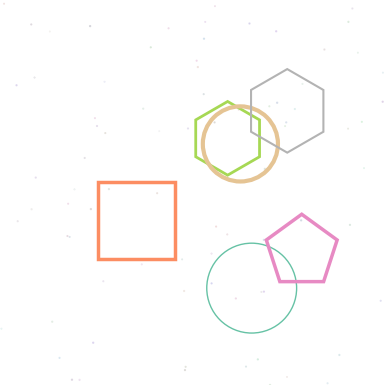[{"shape": "circle", "thickness": 1, "radius": 0.58, "center": [0.654, 0.252]}, {"shape": "square", "thickness": 2.5, "radius": 0.5, "center": [0.354, 0.427]}, {"shape": "pentagon", "thickness": 2.5, "radius": 0.48, "center": [0.784, 0.347]}, {"shape": "hexagon", "thickness": 2, "radius": 0.48, "center": [0.591, 0.641]}, {"shape": "circle", "thickness": 3, "radius": 0.49, "center": [0.624, 0.626]}, {"shape": "hexagon", "thickness": 1.5, "radius": 0.54, "center": [0.746, 0.712]}]